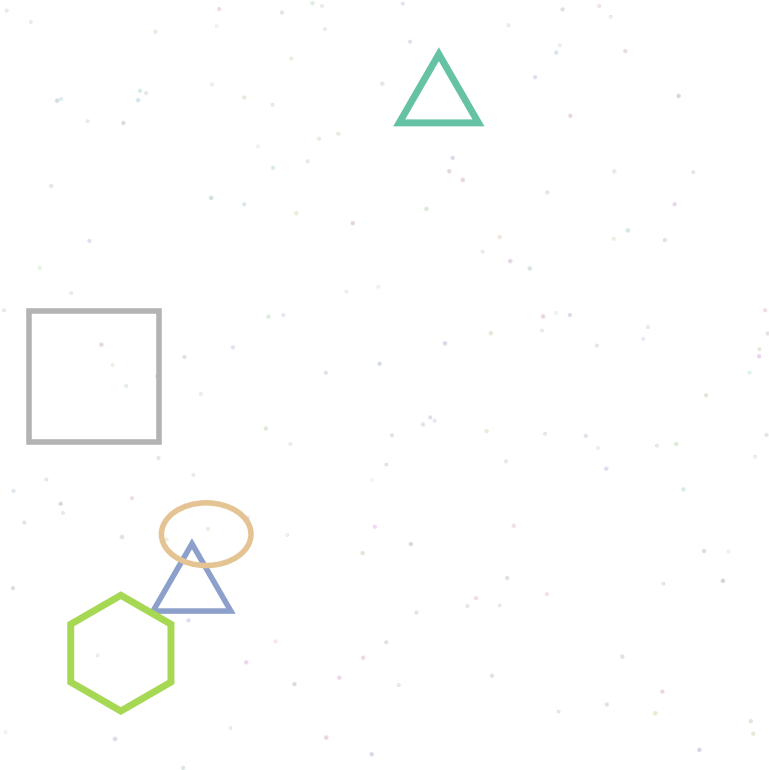[{"shape": "triangle", "thickness": 2.5, "radius": 0.3, "center": [0.57, 0.87]}, {"shape": "triangle", "thickness": 2, "radius": 0.29, "center": [0.249, 0.236]}, {"shape": "hexagon", "thickness": 2.5, "radius": 0.38, "center": [0.157, 0.152]}, {"shape": "oval", "thickness": 2, "radius": 0.29, "center": [0.268, 0.306]}, {"shape": "square", "thickness": 2, "radius": 0.42, "center": [0.122, 0.511]}]